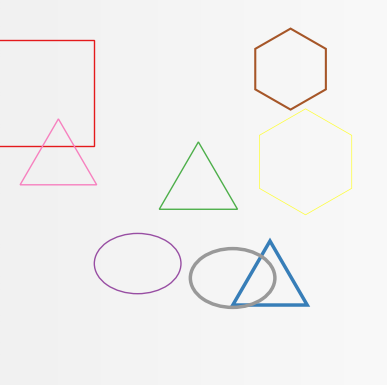[{"shape": "square", "thickness": 1, "radius": 0.69, "center": [0.106, 0.758]}, {"shape": "triangle", "thickness": 2.5, "radius": 0.55, "center": [0.697, 0.263]}, {"shape": "triangle", "thickness": 1, "radius": 0.58, "center": [0.512, 0.515]}, {"shape": "oval", "thickness": 1, "radius": 0.56, "center": [0.355, 0.315]}, {"shape": "hexagon", "thickness": 0.5, "radius": 0.69, "center": [0.789, 0.58]}, {"shape": "hexagon", "thickness": 1.5, "radius": 0.53, "center": [0.75, 0.821]}, {"shape": "triangle", "thickness": 1, "radius": 0.57, "center": [0.151, 0.577]}, {"shape": "oval", "thickness": 2.5, "radius": 0.55, "center": [0.6, 0.278]}]